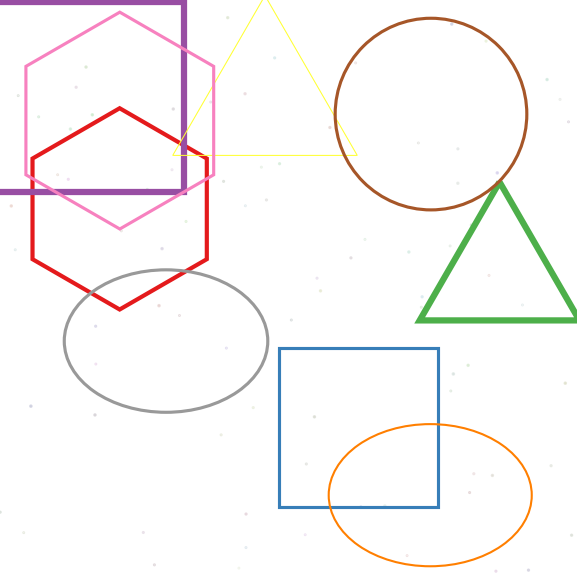[{"shape": "hexagon", "thickness": 2, "radius": 0.87, "center": [0.207, 0.637]}, {"shape": "square", "thickness": 1.5, "radius": 0.69, "center": [0.621, 0.259]}, {"shape": "triangle", "thickness": 3, "radius": 0.8, "center": [0.865, 0.524]}, {"shape": "square", "thickness": 3, "radius": 0.82, "center": [0.154, 0.831]}, {"shape": "oval", "thickness": 1, "radius": 0.88, "center": [0.745, 0.142]}, {"shape": "triangle", "thickness": 0.5, "radius": 0.92, "center": [0.459, 0.822]}, {"shape": "circle", "thickness": 1.5, "radius": 0.83, "center": [0.746, 0.802]}, {"shape": "hexagon", "thickness": 1.5, "radius": 0.94, "center": [0.207, 0.79]}, {"shape": "oval", "thickness": 1.5, "radius": 0.88, "center": [0.287, 0.409]}]